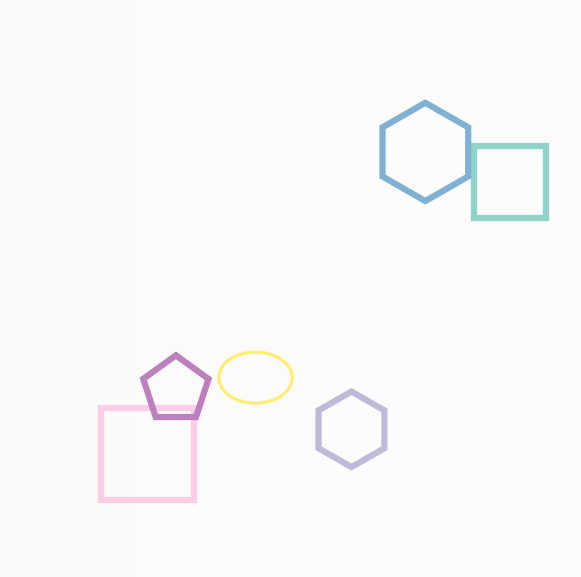[{"shape": "square", "thickness": 3, "radius": 0.31, "center": [0.877, 0.684]}, {"shape": "hexagon", "thickness": 3, "radius": 0.33, "center": [0.605, 0.256]}, {"shape": "hexagon", "thickness": 3, "radius": 0.43, "center": [0.732, 0.736]}, {"shape": "square", "thickness": 3, "radius": 0.4, "center": [0.254, 0.213]}, {"shape": "pentagon", "thickness": 3, "radius": 0.3, "center": [0.303, 0.325]}, {"shape": "oval", "thickness": 1.5, "radius": 0.32, "center": [0.44, 0.345]}]